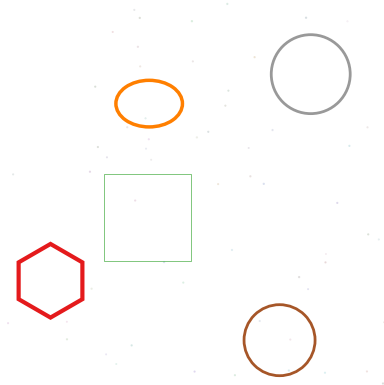[{"shape": "hexagon", "thickness": 3, "radius": 0.48, "center": [0.131, 0.271]}, {"shape": "square", "thickness": 0.5, "radius": 0.57, "center": [0.384, 0.435]}, {"shape": "oval", "thickness": 2.5, "radius": 0.43, "center": [0.387, 0.731]}, {"shape": "circle", "thickness": 2, "radius": 0.46, "center": [0.726, 0.116]}, {"shape": "circle", "thickness": 2, "radius": 0.51, "center": [0.807, 0.807]}]